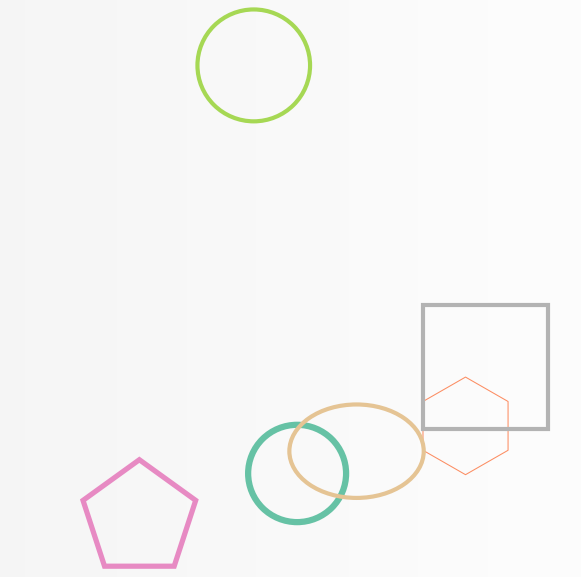[{"shape": "circle", "thickness": 3, "radius": 0.42, "center": [0.511, 0.179]}, {"shape": "hexagon", "thickness": 0.5, "radius": 0.42, "center": [0.801, 0.262]}, {"shape": "pentagon", "thickness": 2.5, "radius": 0.51, "center": [0.24, 0.101]}, {"shape": "circle", "thickness": 2, "radius": 0.48, "center": [0.437, 0.886]}, {"shape": "oval", "thickness": 2, "radius": 0.58, "center": [0.613, 0.218]}, {"shape": "square", "thickness": 2, "radius": 0.54, "center": [0.836, 0.364]}]